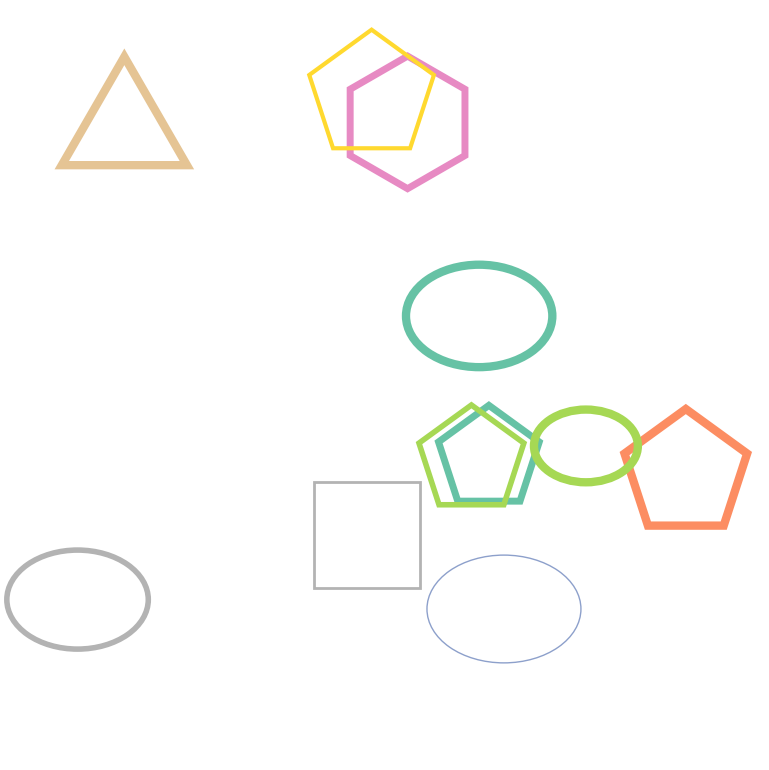[{"shape": "pentagon", "thickness": 2.5, "radius": 0.34, "center": [0.635, 0.405]}, {"shape": "oval", "thickness": 3, "radius": 0.48, "center": [0.622, 0.59]}, {"shape": "pentagon", "thickness": 3, "radius": 0.42, "center": [0.891, 0.385]}, {"shape": "oval", "thickness": 0.5, "radius": 0.5, "center": [0.654, 0.209]}, {"shape": "hexagon", "thickness": 2.5, "radius": 0.43, "center": [0.529, 0.841]}, {"shape": "oval", "thickness": 3, "radius": 0.34, "center": [0.761, 0.421]}, {"shape": "pentagon", "thickness": 2, "radius": 0.36, "center": [0.612, 0.402]}, {"shape": "pentagon", "thickness": 1.5, "radius": 0.43, "center": [0.483, 0.876]}, {"shape": "triangle", "thickness": 3, "radius": 0.47, "center": [0.161, 0.832]}, {"shape": "oval", "thickness": 2, "radius": 0.46, "center": [0.101, 0.221]}, {"shape": "square", "thickness": 1, "radius": 0.34, "center": [0.476, 0.305]}]